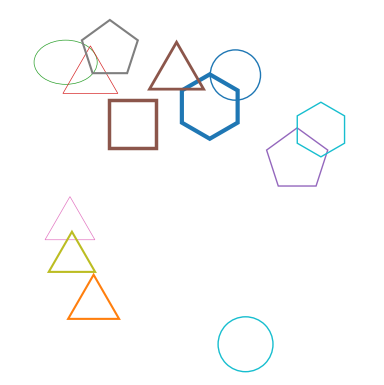[{"shape": "hexagon", "thickness": 3, "radius": 0.42, "center": [0.545, 0.723]}, {"shape": "circle", "thickness": 1, "radius": 0.33, "center": [0.611, 0.805]}, {"shape": "triangle", "thickness": 1.5, "radius": 0.38, "center": [0.243, 0.21]}, {"shape": "oval", "thickness": 0.5, "radius": 0.41, "center": [0.171, 0.838]}, {"shape": "triangle", "thickness": 0.5, "radius": 0.41, "center": [0.235, 0.798]}, {"shape": "pentagon", "thickness": 1, "radius": 0.42, "center": [0.772, 0.584]}, {"shape": "triangle", "thickness": 2, "radius": 0.41, "center": [0.459, 0.809]}, {"shape": "square", "thickness": 2.5, "radius": 0.31, "center": [0.344, 0.678]}, {"shape": "triangle", "thickness": 0.5, "radius": 0.37, "center": [0.182, 0.415]}, {"shape": "pentagon", "thickness": 1.5, "radius": 0.38, "center": [0.285, 0.872]}, {"shape": "triangle", "thickness": 1.5, "radius": 0.35, "center": [0.187, 0.329]}, {"shape": "hexagon", "thickness": 1, "radius": 0.35, "center": [0.834, 0.664]}, {"shape": "circle", "thickness": 1, "radius": 0.36, "center": [0.638, 0.106]}]